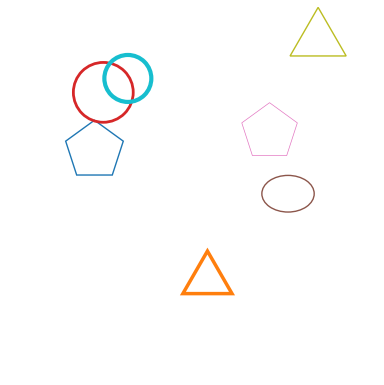[{"shape": "pentagon", "thickness": 1, "radius": 0.39, "center": [0.245, 0.609]}, {"shape": "triangle", "thickness": 2.5, "radius": 0.37, "center": [0.539, 0.274]}, {"shape": "circle", "thickness": 2, "radius": 0.39, "center": [0.268, 0.76]}, {"shape": "oval", "thickness": 1, "radius": 0.34, "center": [0.748, 0.497]}, {"shape": "pentagon", "thickness": 0.5, "radius": 0.38, "center": [0.7, 0.657]}, {"shape": "triangle", "thickness": 1, "radius": 0.42, "center": [0.826, 0.897]}, {"shape": "circle", "thickness": 3, "radius": 0.3, "center": [0.332, 0.796]}]